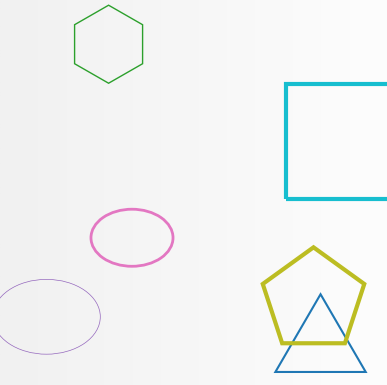[{"shape": "triangle", "thickness": 1.5, "radius": 0.67, "center": [0.827, 0.101]}, {"shape": "hexagon", "thickness": 1, "radius": 0.51, "center": [0.28, 0.885]}, {"shape": "oval", "thickness": 0.5, "radius": 0.69, "center": [0.12, 0.177]}, {"shape": "oval", "thickness": 2, "radius": 0.53, "center": [0.341, 0.382]}, {"shape": "pentagon", "thickness": 3, "radius": 0.69, "center": [0.809, 0.22]}, {"shape": "square", "thickness": 3, "radius": 0.75, "center": [0.888, 0.632]}]